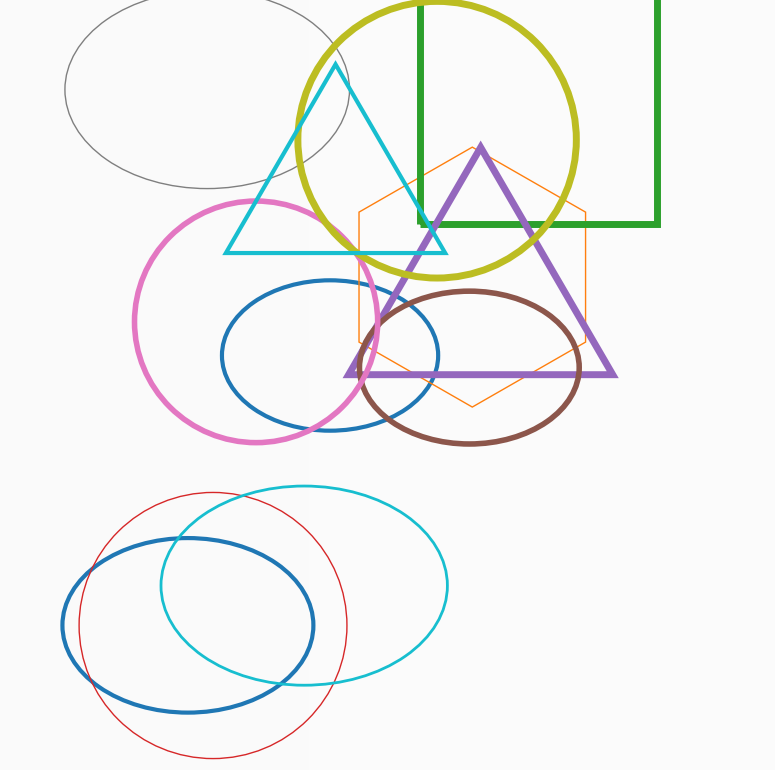[{"shape": "oval", "thickness": 1.5, "radius": 0.7, "center": [0.426, 0.538]}, {"shape": "oval", "thickness": 1.5, "radius": 0.81, "center": [0.242, 0.188]}, {"shape": "hexagon", "thickness": 0.5, "radius": 0.84, "center": [0.609, 0.64]}, {"shape": "square", "thickness": 2.5, "radius": 0.77, "center": [0.694, 0.862]}, {"shape": "circle", "thickness": 0.5, "radius": 0.86, "center": [0.275, 0.188]}, {"shape": "triangle", "thickness": 2.5, "radius": 0.98, "center": [0.62, 0.612]}, {"shape": "oval", "thickness": 2, "radius": 0.71, "center": [0.606, 0.523]}, {"shape": "circle", "thickness": 2, "radius": 0.78, "center": [0.33, 0.582]}, {"shape": "oval", "thickness": 0.5, "radius": 0.92, "center": [0.267, 0.884]}, {"shape": "circle", "thickness": 2.5, "radius": 0.9, "center": [0.564, 0.819]}, {"shape": "oval", "thickness": 1, "radius": 0.92, "center": [0.393, 0.239]}, {"shape": "triangle", "thickness": 1.5, "radius": 0.82, "center": [0.433, 0.753]}]